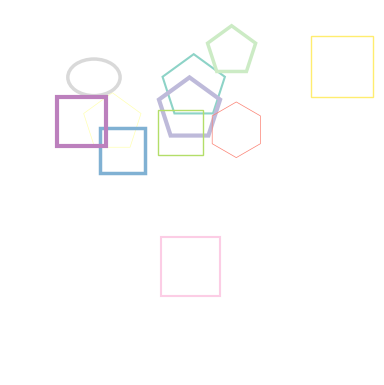[{"shape": "pentagon", "thickness": 1.5, "radius": 0.43, "center": [0.503, 0.774]}, {"shape": "pentagon", "thickness": 0.5, "radius": 0.39, "center": [0.292, 0.681]}, {"shape": "pentagon", "thickness": 3, "radius": 0.42, "center": [0.492, 0.715]}, {"shape": "hexagon", "thickness": 0.5, "radius": 0.36, "center": [0.614, 0.663]}, {"shape": "square", "thickness": 2.5, "radius": 0.3, "center": [0.318, 0.609]}, {"shape": "square", "thickness": 1, "radius": 0.29, "center": [0.469, 0.656]}, {"shape": "square", "thickness": 1.5, "radius": 0.38, "center": [0.495, 0.308]}, {"shape": "oval", "thickness": 2.5, "radius": 0.34, "center": [0.244, 0.799]}, {"shape": "square", "thickness": 3, "radius": 0.32, "center": [0.211, 0.684]}, {"shape": "pentagon", "thickness": 2.5, "radius": 0.33, "center": [0.602, 0.867]}, {"shape": "square", "thickness": 1, "radius": 0.4, "center": [0.888, 0.828]}]